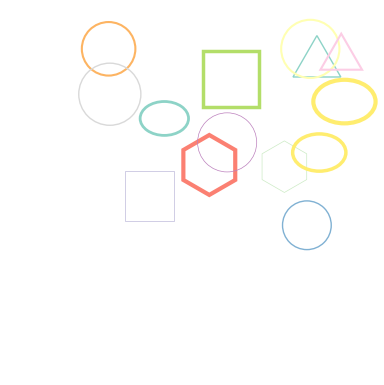[{"shape": "oval", "thickness": 2, "radius": 0.31, "center": [0.427, 0.692]}, {"shape": "triangle", "thickness": 1, "radius": 0.36, "center": [0.823, 0.836]}, {"shape": "circle", "thickness": 1.5, "radius": 0.38, "center": [0.806, 0.873]}, {"shape": "square", "thickness": 0.5, "radius": 0.32, "center": [0.389, 0.491]}, {"shape": "hexagon", "thickness": 3, "radius": 0.39, "center": [0.544, 0.571]}, {"shape": "circle", "thickness": 1, "radius": 0.32, "center": [0.797, 0.415]}, {"shape": "circle", "thickness": 1.5, "radius": 0.35, "center": [0.282, 0.873]}, {"shape": "square", "thickness": 2.5, "radius": 0.36, "center": [0.601, 0.795]}, {"shape": "triangle", "thickness": 1.5, "radius": 0.31, "center": [0.886, 0.85]}, {"shape": "circle", "thickness": 1, "radius": 0.4, "center": [0.285, 0.755]}, {"shape": "circle", "thickness": 0.5, "radius": 0.38, "center": [0.59, 0.63]}, {"shape": "hexagon", "thickness": 0.5, "radius": 0.33, "center": [0.739, 0.567]}, {"shape": "oval", "thickness": 2.5, "radius": 0.35, "center": [0.829, 0.604]}, {"shape": "oval", "thickness": 3, "radius": 0.4, "center": [0.895, 0.736]}]